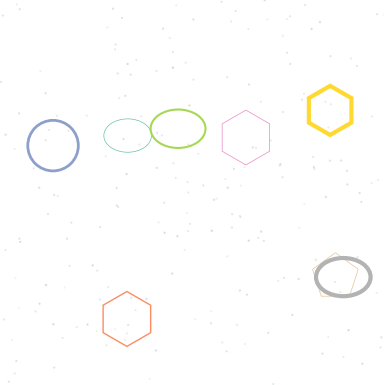[{"shape": "oval", "thickness": 0.5, "radius": 0.31, "center": [0.332, 0.648]}, {"shape": "hexagon", "thickness": 1, "radius": 0.36, "center": [0.33, 0.172]}, {"shape": "circle", "thickness": 2, "radius": 0.33, "center": [0.138, 0.622]}, {"shape": "hexagon", "thickness": 0.5, "radius": 0.36, "center": [0.639, 0.643]}, {"shape": "oval", "thickness": 1.5, "radius": 0.36, "center": [0.462, 0.666]}, {"shape": "hexagon", "thickness": 3, "radius": 0.32, "center": [0.857, 0.713]}, {"shape": "pentagon", "thickness": 0.5, "radius": 0.31, "center": [0.871, 0.281]}, {"shape": "oval", "thickness": 3, "radius": 0.35, "center": [0.892, 0.28]}]